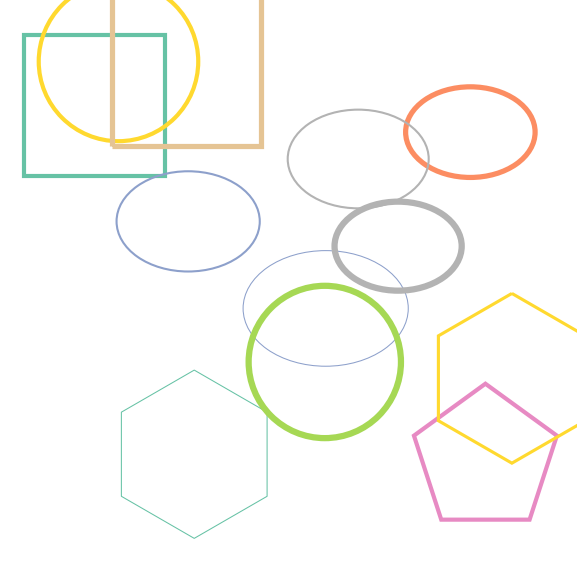[{"shape": "hexagon", "thickness": 0.5, "radius": 0.73, "center": [0.336, 0.213]}, {"shape": "square", "thickness": 2, "radius": 0.61, "center": [0.164, 0.817]}, {"shape": "oval", "thickness": 2.5, "radius": 0.56, "center": [0.814, 0.77]}, {"shape": "oval", "thickness": 1, "radius": 0.62, "center": [0.326, 0.616]}, {"shape": "oval", "thickness": 0.5, "radius": 0.72, "center": [0.564, 0.465]}, {"shape": "pentagon", "thickness": 2, "radius": 0.65, "center": [0.841, 0.205]}, {"shape": "circle", "thickness": 3, "radius": 0.66, "center": [0.562, 0.372]}, {"shape": "circle", "thickness": 2, "radius": 0.69, "center": [0.205, 0.893]}, {"shape": "hexagon", "thickness": 1.5, "radius": 0.73, "center": [0.886, 0.344]}, {"shape": "square", "thickness": 2.5, "radius": 0.64, "center": [0.323, 0.876]}, {"shape": "oval", "thickness": 1, "radius": 0.61, "center": [0.62, 0.724]}, {"shape": "oval", "thickness": 3, "radius": 0.55, "center": [0.689, 0.573]}]